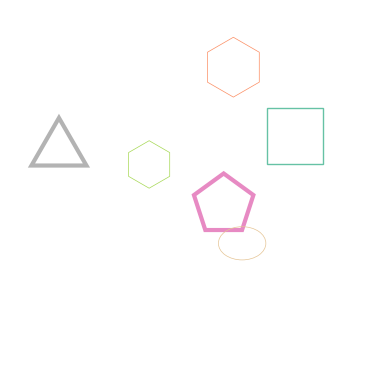[{"shape": "square", "thickness": 1, "radius": 0.36, "center": [0.766, 0.646]}, {"shape": "hexagon", "thickness": 0.5, "radius": 0.39, "center": [0.606, 0.825]}, {"shape": "pentagon", "thickness": 3, "radius": 0.41, "center": [0.581, 0.468]}, {"shape": "hexagon", "thickness": 0.5, "radius": 0.31, "center": [0.387, 0.573]}, {"shape": "oval", "thickness": 0.5, "radius": 0.31, "center": [0.629, 0.368]}, {"shape": "triangle", "thickness": 3, "radius": 0.41, "center": [0.153, 0.611]}]